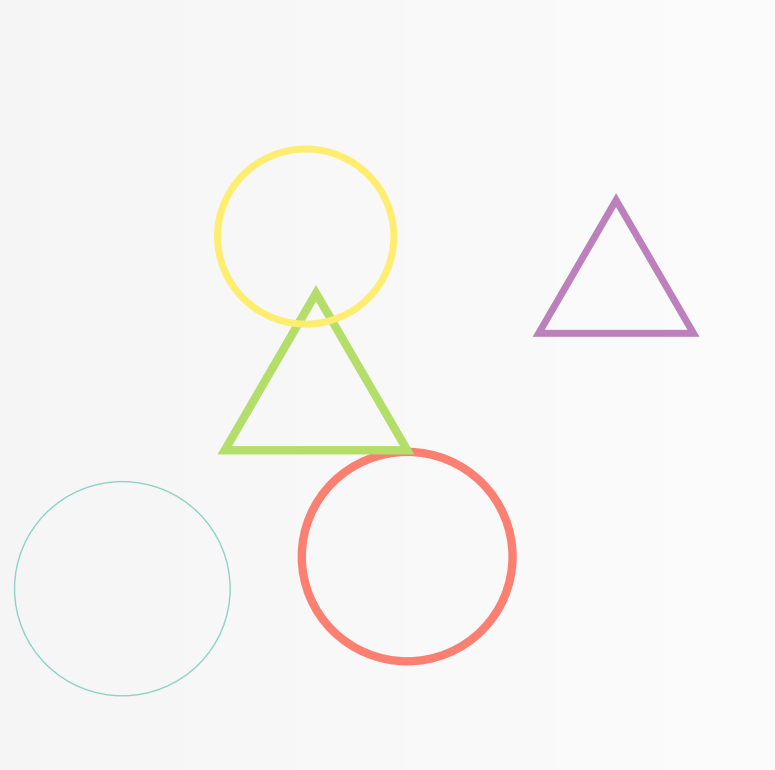[{"shape": "circle", "thickness": 0.5, "radius": 0.7, "center": [0.158, 0.235]}, {"shape": "circle", "thickness": 3, "radius": 0.68, "center": [0.525, 0.277]}, {"shape": "triangle", "thickness": 3, "radius": 0.68, "center": [0.408, 0.483]}, {"shape": "triangle", "thickness": 2.5, "radius": 0.58, "center": [0.795, 0.625]}, {"shape": "circle", "thickness": 2.5, "radius": 0.57, "center": [0.394, 0.693]}]